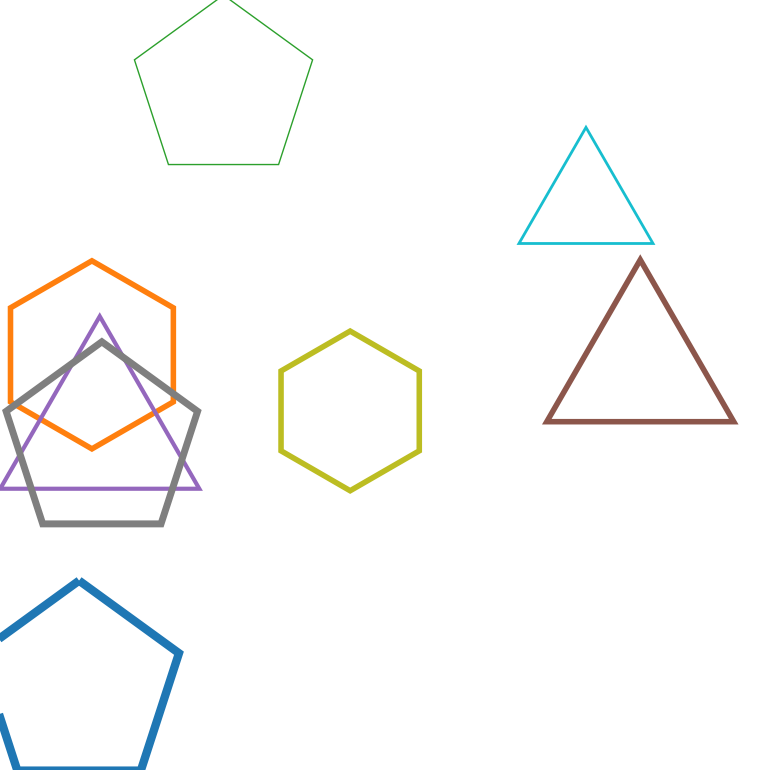[{"shape": "pentagon", "thickness": 3, "radius": 0.68, "center": [0.103, 0.11]}, {"shape": "hexagon", "thickness": 2, "radius": 0.61, "center": [0.119, 0.539]}, {"shape": "pentagon", "thickness": 0.5, "radius": 0.61, "center": [0.29, 0.885]}, {"shape": "triangle", "thickness": 1.5, "radius": 0.75, "center": [0.13, 0.44]}, {"shape": "triangle", "thickness": 2, "radius": 0.7, "center": [0.832, 0.522]}, {"shape": "pentagon", "thickness": 2.5, "radius": 0.65, "center": [0.132, 0.425]}, {"shape": "hexagon", "thickness": 2, "radius": 0.52, "center": [0.455, 0.466]}, {"shape": "triangle", "thickness": 1, "radius": 0.5, "center": [0.761, 0.734]}]